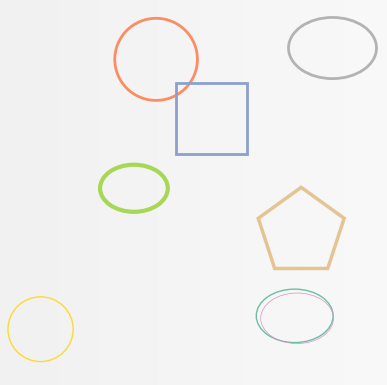[{"shape": "oval", "thickness": 1, "radius": 0.5, "center": [0.761, 0.18]}, {"shape": "circle", "thickness": 2, "radius": 0.53, "center": [0.403, 0.846]}, {"shape": "square", "thickness": 2, "radius": 0.46, "center": [0.546, 0.693]}, {"shape": "oval", "thickness": 0.5, "radius": 0.47, "center": [0.767, 0.173]}, {"shape": "oval", "thickness": 3, "radius": 0.44, "center": [0.346, 0.511]}, {"shape": "circle", "thickness": 1, "radius": 0.42, "center": [0.105, 0.145]}, {"shape": "pentagon", "thickness": 2.5, "radius": 0.58, "center": [0.777, 0.397]}, {"shape": "oval", "thickness": 2, "radius": 0.57, "center": [0.858, 0.875]}]